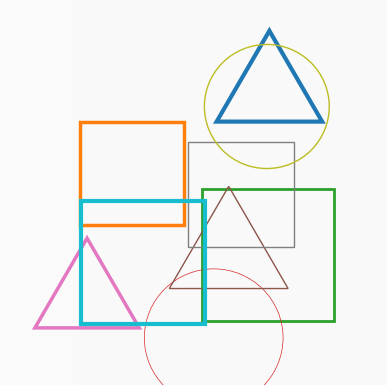[{"shape": "triangle", "thickness": 3, "radius": 0.79, "center": [0.695, 0.763]}, {"shape": "square", "thickness": 2.5, "radius": 0.67, "center": [0.342, 0.55]}, {"shape": "square", "thickness": 2, "radius": 0.85, "center": [0.691, 0.337]}, {"shape": "circle", "thickness": 0.5, "radius": 0.9, "center": [0.551, 0.123]}, {"shape": "triangle", "thickness": 1, "radius": 0.88, "center": [0.59, 0.339]}, {"shape": "triangle", "thickness": 2.5, "radius": 0.78, "center": [0.225, 0.226]}, {"shape": "square", "thickness": 1, "radius": 0.68, "center": [0.622, 0.494]}, {"shape": "circle", "thickness": 1, "radius": 0.81, "center": [0.689, 0.723]}, {"shape": "square", "thickness": 3, "radius": 0.8, "center": [0.369, 0.319]}]